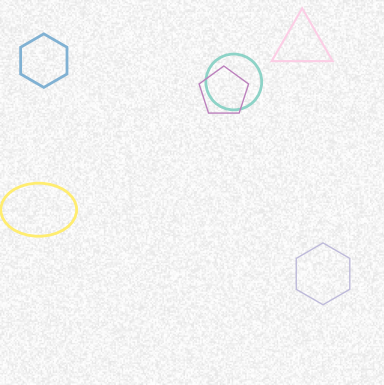[{"shape": "circle", "thickness": 2, "radius": 0.36, "center": [0.607, 0.787]}, {"shape": "hexagon", "thickness": 1, "radius": 0.4, "center": [0.839, 0.289]}, {"shape": "hexagon", "thickness": 2, "radius": 0.35, "center": [0.114, 0.843]}, {"shape": "triangle", "thickness": 1.5, "radius": 0.46, "center": [0.785, 0.887]}, {"shape": "pentagon", "thickness": 1, "radius": 0.34, "center": [0.581, 0.761]}, {"shape": "oval", "thickness": 2, "radius": 0.49, "center": [0.101, 0.455]}]